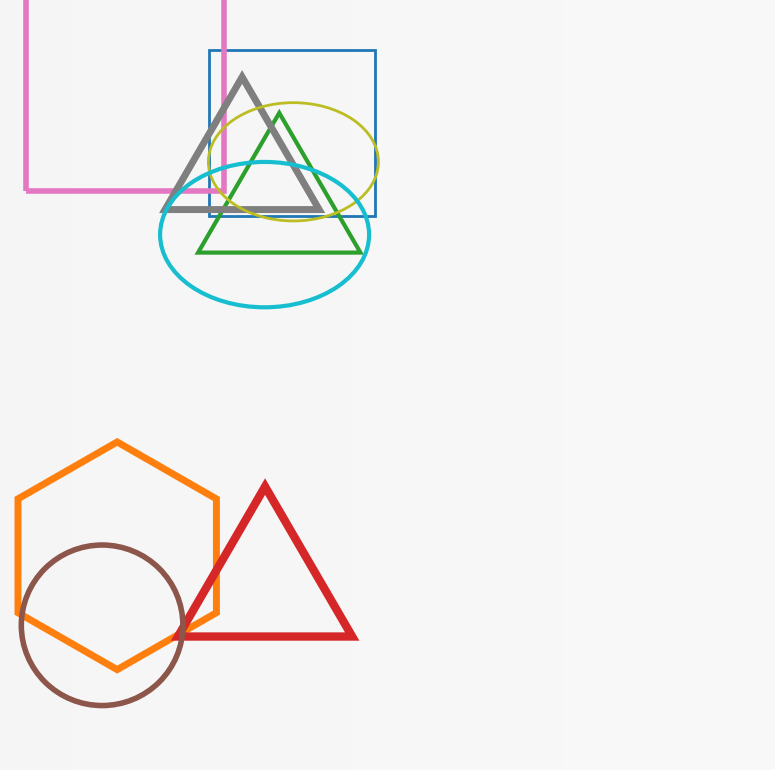[{"shape": "square", "thickness": 1, "radius": 0.54, "center": [0.377, 0.827]}, {"shape": "hexagon", "thickness": 2.5, "radius": 0.74, "center": [0.151, 0.278]}, {"shape": "triangle", "thickness": 1.5, "radius": 0.6, "center": [0.36, 0.732]}, {"shape": "triangle", "thickness": 3, "radius": 0.65, "center": [0.342, 0.238]}, {"shape": "circle", "thickness": 2, "radius": 0.52, "center": [0.132, 0.188]}, {"shape": "square", "thickness": 2, "radius": 0.64, "center": [0.161, 0.88]}, {"shape": "triangle", "thickness": 2.5, "radius": 0.57, "center": [0.312, 0.785]}, {"shape": "oval", "thickness": 1, "radius": 0.55, "center": [0.379, 0.79]}, {"shape": "oval", "thickness": 1.5, "radius": 0.67, "center": [0.341, 0.695]}]